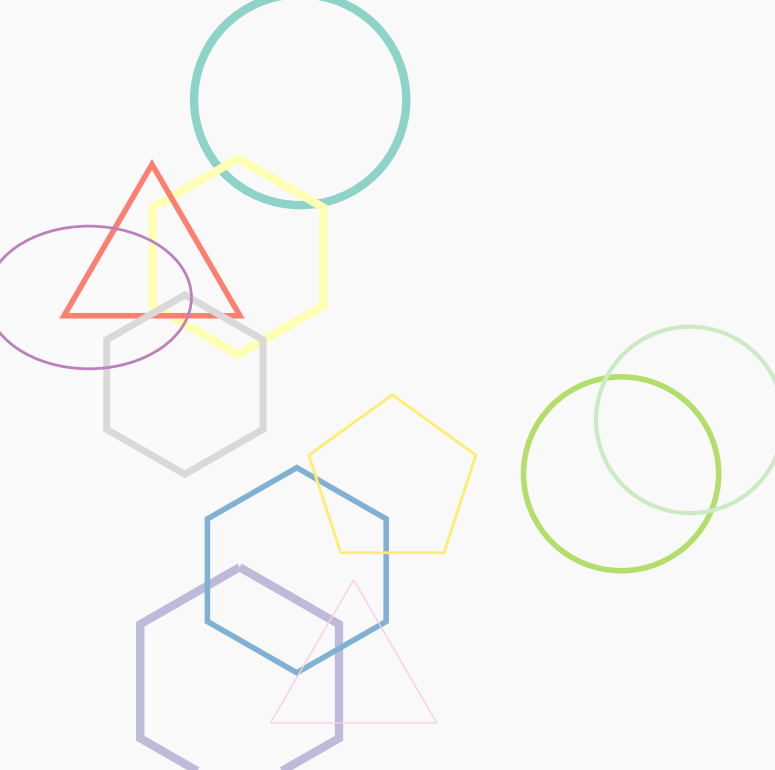[{"shape": "circle", "thickness": 3, "radius": 0.68, "center": [0.387, 0.87]}, {"shape": "hexagon", "thickness": 3, "radius": 0.64, "center": [0.307, 0.667]}, {"shape": "hexagon", "thickness": 3, "radius": 0.74, "center": [0.309, 0.115]}, {"shape": "triangle", "thickness": 2, "radius": 0.66, "center": [0.196, 0.655]}, {"shape": "hexagon", "thickness": 2, "radius": 0.67, "center": [0.383, 0.259]}, {"shape": "circle", "thickness": 2, "radius": 0.63, "center": [0.801, 0.385]}, {"shape": "triangle", "thickness": 0.5, "radius": 0.62, "center": [0.456, 0.123]}, {"shape": "hexagon", "thickness": 2.5, "radius": 0.58, "center": [0.239, 0.501]}, {"shape": "oval", "thickness": 1, "radius": 0.66, "center": [0.115, 0.614]}, {"shape": "circle", "thickness": 1.5, "radius": 0.61, "center": [0.89, 0.455]}, {"shape": "pentagon", "thickness": 1, "radius": 0.57, "center": [0.506, 0.374]}]